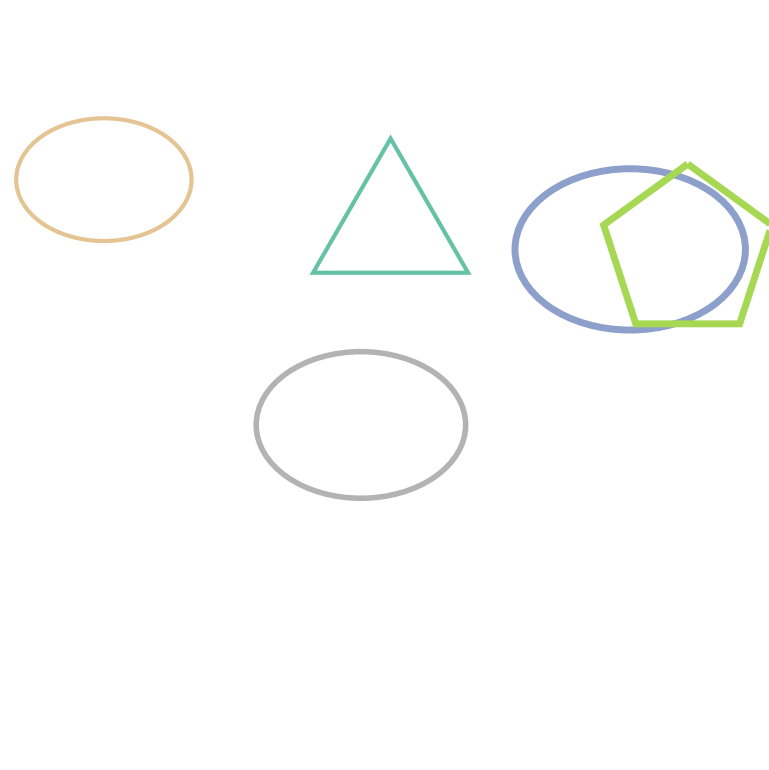[{"shape": "triangle", "thickness": 1.5, "radius": 0.58, "center": [0.507, 0.704]}, {"shape": "oval", "thickness": 2.5, "radius": 0.75, "center": [0.818, 0.676]}, {"shape": "pentagon", "thickness": 2.5, "radius": 0.57, "center": [0.893, 0.672]}, {"shape": "oval", "thickness": 1.5, "radius": 0.57, "center": [0.135, 0.767]}, {"shape": "oval", "thickness": 2, "radius": 0.68, "center": [0.469, 0.448]}]